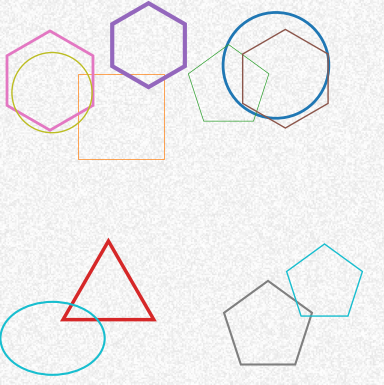[{"shape": "circle", "thickness": 2, "radius": 0.69, "center": [0.717, 0.83]}, {"shape": "square", "thickness": 0.5, "radius": 0.56, "center": [0.315, 0.698]}, {"shape": "pentagon", "thickness": 0.5, "radius": 0.55, "center": [0.594, 0.774]}, {"shape": "triangle", "thickness": 2.5, "radius": 0.68, "center": [0.282, 0.238]}, {"shape": "hexagon", "thickness": 3, "radius": 0.54, "center": [0.386, 0.883]}, {"shape": "hexagon", "thickness": 1, "radius": 0.64, "center": [0.741, 0.796]}, {"shape": "hexagon", "thickness": 2, "radius": 0.64, "center": [0.13, 0.791]}, {"shape": "pentagon", "thickness": 1.5, "radius": 0.6, "center": [0.696, 0.15]}, {"shape": "circle", "thickness": 1, "radius": 0.52, "center": [0.135, 0.759]}, {"shape": "pentagon", "thickness": 1, "radius": 0.52, "center": [0.843, 0.263]}, {"shape": "oval", "thickness": 1.5, "radius": 0.68, "center": [0.137, 0.121]}]